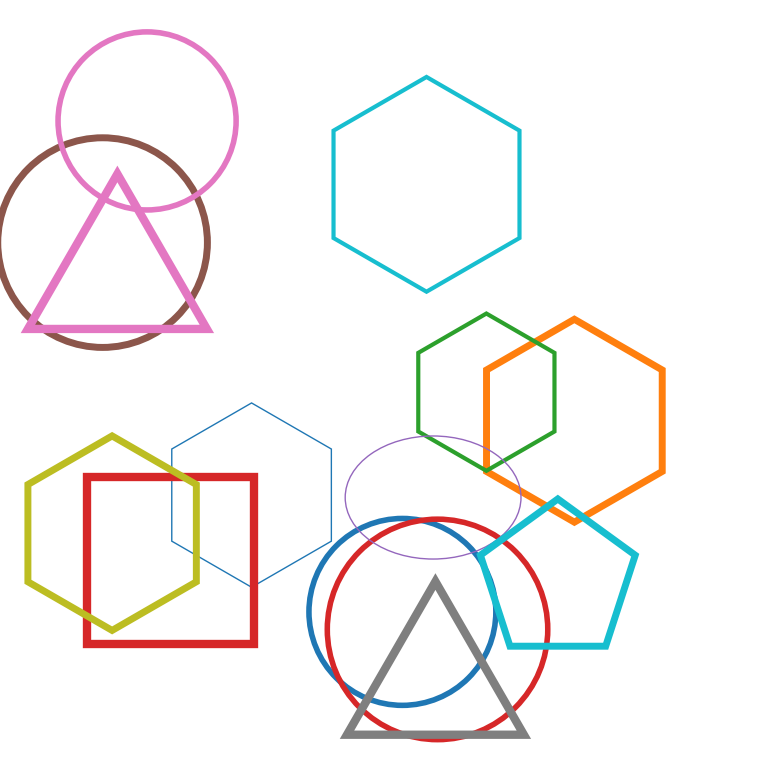[{"shape": "hexagon", "thickness": 0.5, "radius": 0.6, "center": [0.327, 0.357]}, {"shape": "circle", "thickness": 2, "radius": 0.61, "center": [0.523, 0.205]}, {"shape": "hexagon", "thickness": 2.5, "radius": 0.66, "center": [0.746, 0.454]}, {"shape": "hexagon", "thickness": 1.5, "radius": 0.51, "center": [0.632, 0.491]}, {"shape": "square", "thickness": 3, "radius": 0.54, "center": [0.221, 0.272]}, {"shape": "circle", "thickness": 2, "radius": 0.72, "center": [0.568, 0.183]}, {"shape": "oval", "thickness": 0.5, "radius": 0.57, "center": [0.562, 0.354]}, {"shape": "circle", "thickness": 2.5, "radius": 0.68, "center": [0.133, 0.685]}, {"shape": "circle", "thickness": 2, "radius": 0.58, "center": [0.191, 0.843]}, {"shape": "triangle", "thickness": 3, "radius": 0.67, "center": [0.152, 0.64]}, {"shape": "triangle", "thickness": 3, "radius": 0.66, "center": [0.565, 0.112]}, {"shape": "hexagon", "thickness": 2.5, "radius": 0.63, "center": [0.146, 0.308]}, {"shape": "pentagon", "thickness": 2.5, "radius": 0.53, "center": [0.724, 0.246]}, {"shape": "hexagon", "thickness": 1.5, "radius": 0.7, "center": [0.554, 0.761]}]